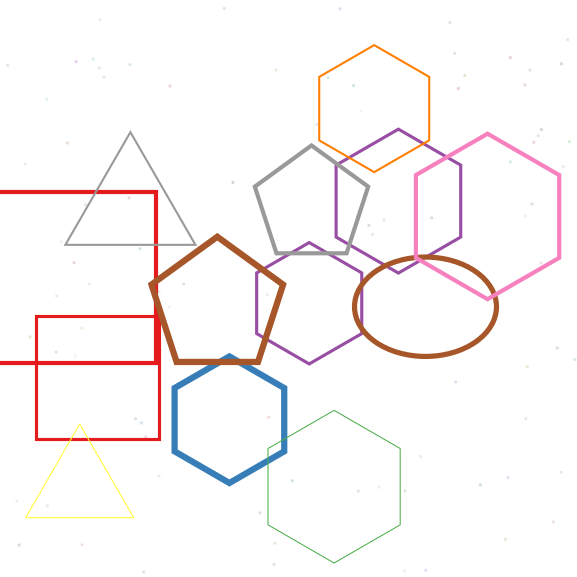[{"shape": "square", "thickness": 1.5, "radius": 0.53, "center": [0.169, 0.346]}, {"shape": "square", "thickness": 2, "radius": 0.74, "center": [0.122, 0.519]}, {"shape": "hexagon", "thickness": 3, "radius": 0.55, "center": [0.397, 0.272]}, {"shape": "hexagon", "thickness": 0.5, "radius": 0.66, "center": [0.579, 0.156]}, {"shape": "hexagon", "thickness": 1.5, "radius": 0.53, "center": [0.535, 0.474]}, {"shape": "hexagon", "thickness": 1.5, "radius": 0.62, "center": [0.69, 0.651]}, {"shape": "hexagon", "thickness": 1, "radius": 0.55, "center": [0.648, 0.811]}, {"shape": "triangle", "thickness": 0.5, "radius": 0.54, "center": [0.138, 0.157]}, {"shape": "pentagon", "thickness": 3, "radius": 0.6, "center": [0.376, 0.469]}, {"shape": "oval", "thickness": 2.5, "radius": 0.61, "center": [0.737, 0.468]}, {"shape": "hexagon", "thickness": 2, "radius": 0.72, "center": [0.844, 0.624]}, {"shape": "pentagon", "thickness": 2, "radius": 0.52, "center": [0.539, 0.644]}, {"shape": "triangle", "thickness": 1, "radius": 0.65, "center": [0.226, 0.64]}]